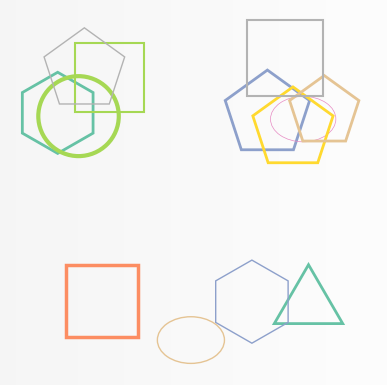[{"shape": "triangle", "thickness": 2, "radius": 0.51, "center": [0.796, 0.21]}, {"shape": "hexagon", "thickness": 2, "radius": 0.53, "center": [0.149, 0.707]}, {"shape": "square", "thickness": 2.5, "radius": 0.47, "center": [0.263, 0.218]}, {"shape": "hexagon", "thickness": 1, "radius": 0.54, "center": [0.65, 0.216]}, {"shape": "pentagon", "thickness": 2, "radius": 0.57, "center": [0.69, 0.704]}, {"shape": "oval", "thickness": 0.5, "radius": 0.42, "center": [0.782, 0.691]}, {"shape": "circle", "thickness": 3, "radius": 0.52, "center": [0.203, 0.698]}, {"shape": "square", "thickness": 1.5, "radius": 0.45, "center": [0.282, 0.8]}, {"shape": "pentagon", "thickness": 2, "radius": 0.54, "center": [0.756, 0.665]}, {"shape": "pentagon", "thickness": 2, "radius": 0.47, "center": [0.837, 0.71]}, {"shape": "oval", "thickness": 1, "radius": 0.43, "center": [0.493, 0.117]}, {"shape": "square", "thickness": 1.5, "radius": 0.49, "center": [0.735, 0.849]}, {"shape": "pentagon", "thickness": 1, "radius": 0.55, "center": [0.218, 0.818]}]